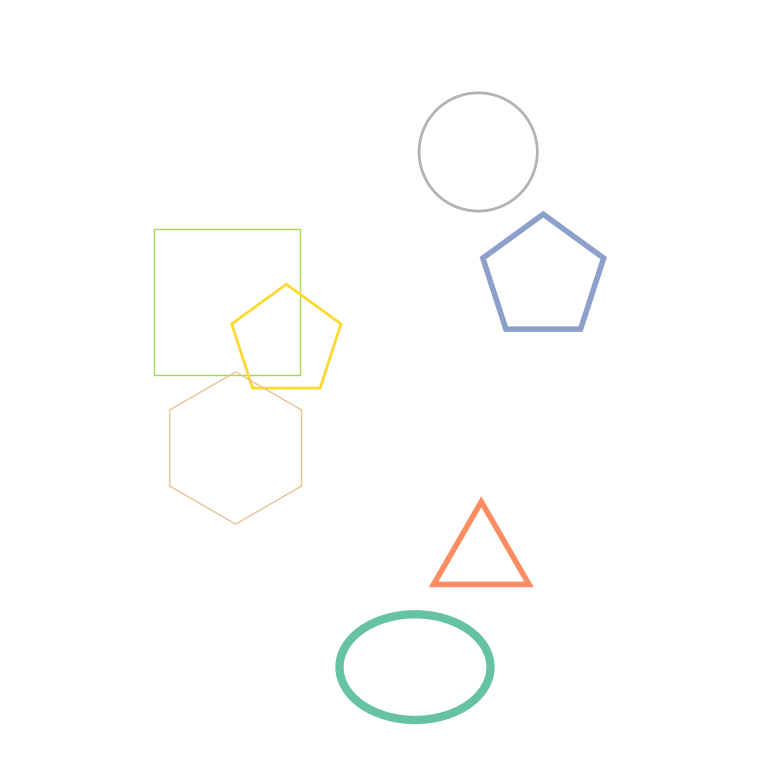[{"shape": "oval", "thickness": 3, "radius": 0.49, "center": [0.539, 0.134]}, {"shape": "triangle", "thickness": 2, "radius": 0.36, "center": [0.625, 0.277]}, {"shape": "pentagon", "thickness": 2, "radius": 0.41, "center": [0.706, 0.639]}, {"shape": "square", "thickness": 0.5, "radius": 0.47, "center": [0.295, 0.608]}, {"shape": "pentagon", "thickness": 1, "radius": 0.37, "center": [0.372, 0.556]}, {"shape": "hexagon", "thickness": 0.5, "radius": 0.49, "center": [0.306, 0.418]}, {"shape": "circle", "thickness": 1, "radius": 0.38, "center": [0.621, 0.803]}]